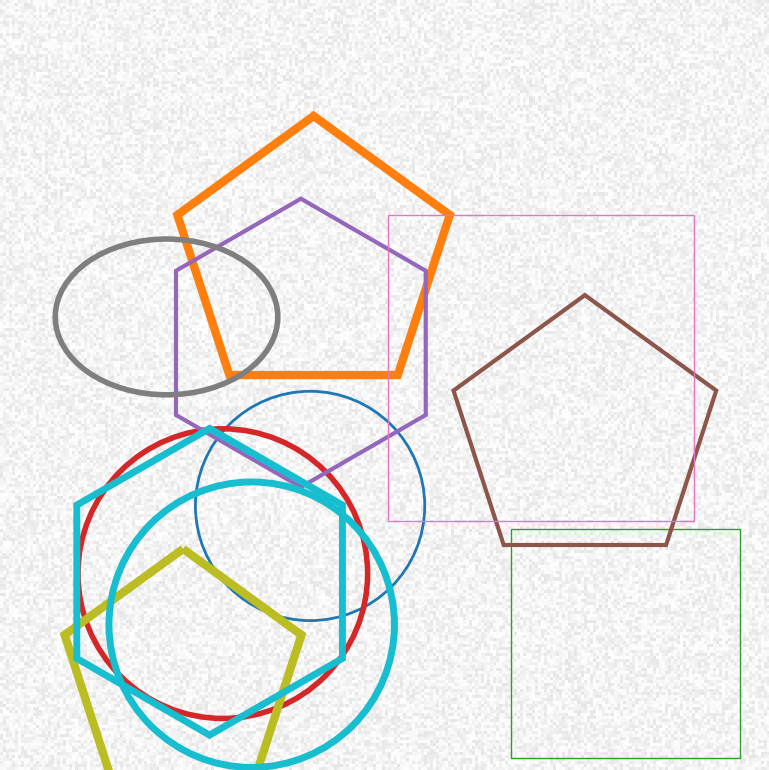[{"shape": "circle", "thickness": 1, "radius": 0.74, "center": [0.403, 0.343]}, {"shape": "pentagon", "thickness": 3, "radius": 0.93, "center": [0.407, 0.663]}, {"shape": "square", "thickness": 0.5, "radius": 0.74, "center": [0.812, 0.164]}, {"shape": "circle", "thickness": 2, "radius": 0.94, "center": [0.289, 0.255]}, {"shape": "hexagon", "thickness": 1.5, "radius": 0.94, "center": [0.391, 0.555]}, {"shape": "pentagon", "thickness": 1.5, "radius": 0.9, "center": [0.76, 0.437]}, {"shape": "square", "thickness": 0.5, "radius": 0.99, "center": [0.703, 0.522]}, {"shape": "oval", "thickness": 2, "radius": 0.72, "center": [0.216, 0.588]}, {"shape": "pentagon", "thickness": 3, "radius": 0.81, "center": [0.238, 0.125]}, {"shape": "circle", "thickness": 2.5, "radius": 0.93, "center": [0.327, 0.189]}, {"shape": "hexagon", "thickness": 2.5, "radius": 1.0, "center": [0.272, 0.244]}]